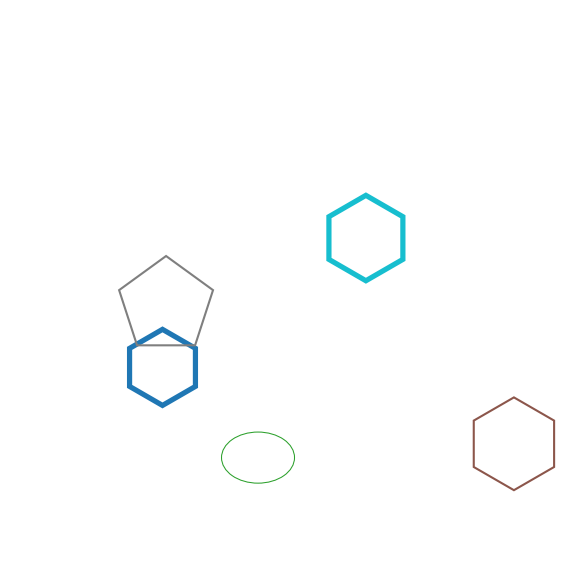[{"shape": "hexagon", "thickness": 2.5, "radius": 0.33, "center": [0.281, 0.363]}, {"shape": "oval", "thickness": 0.5, "radius": 0.32, "center": [0.447, 0.207]}, {"shape": "hexagon", "thickness": 1, "radius": 0.4, "center": [0.89, 0.231]}, {"shape": "pentagon", "thickness": 1, "radius": 0.43, "center": [0.288, 0.47]}, {"shape": "hexagon", "thickness": 2.5, "radius": 0.37, "center": [0.634, 0.587]}]